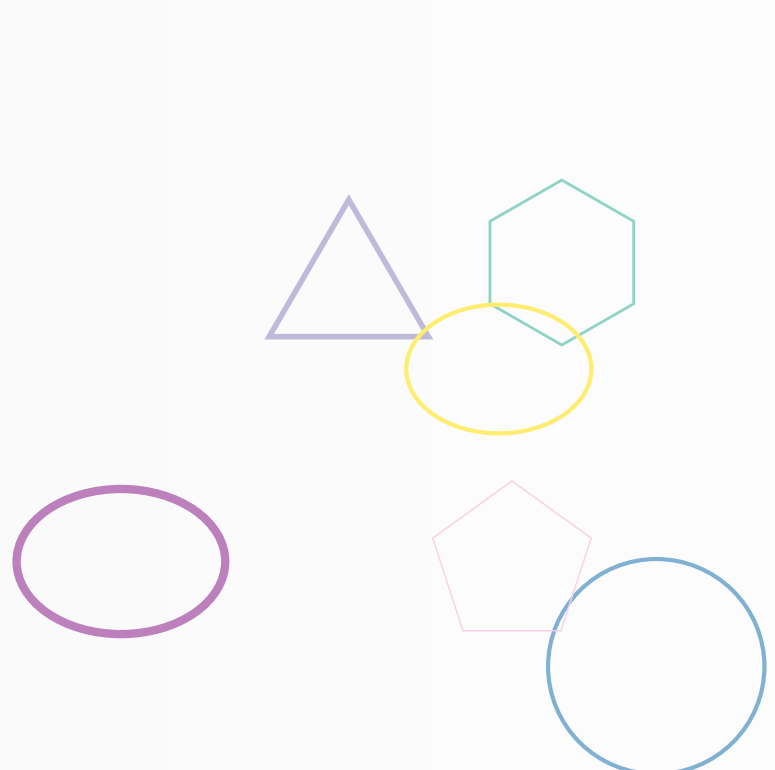[{"shape": "hexagon", "thickness": 1, "radius": 0.54, "center": [0.725, 0.659]}, {"shape": "triangle", "thickness": 2, "radius": 0.59, "center": [0.45, 0.622]}, {"shape": "circle", "thickness": 1.5, "radius": 0.7, "center": [0.847, 0.134]}, {"shape": "pentagon", "thickness": 0.5, "radius": 0.54, "center": [0.661, 0.268]}, {"shape": "oval", "thickness": 3, "radius": 0.67, "center": [0.156, 0.271]}, {"shape": "oval", "thickness": 1.5, "radius": 0.6, "center": [0.644, 0.521]}]